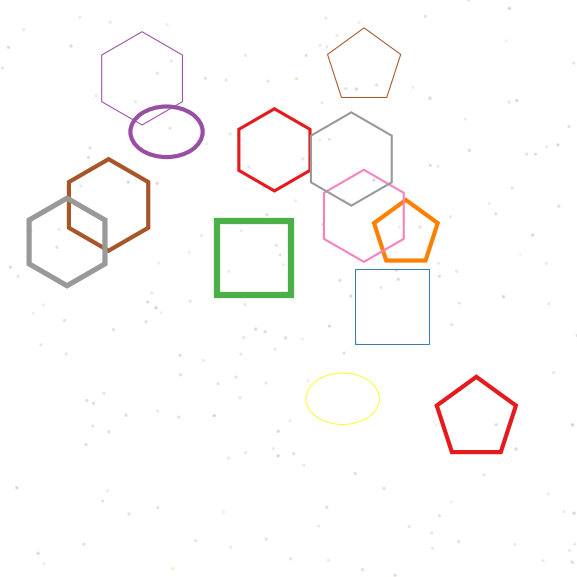[{"shape": "pentagon", "thickness": 2, "radius": 0.36, "center": [0.825, 0.275]}, {"shape": "hexagon", "thickness": 1.5, "radius": 0.36, "center": [0.475, 0.74]}, {"shape": "square", "thickness": 0.5, "radius": 0.32, "center": [0.679, 0.469]}, {"shape": "square", "thickness": 3, "radius": 0.32, "center": [0.44, 0.552]}, {"shape": "hexagon", "thickness": 0.5, "radius": 0.4, "center": [0.246, 0.863]}, {"shape": "oval", "thickness": 2, "radius": 0.31, "center": [0.288, 0.771]}, {"shape": "pentagon", "thickness": 2, "radius": 0.29, "center": [0.703, 0.595]}, {"shape": "oval", "thickness": 0.5, "radius": 0.32, "center": [0.593, 0.309]}, {"shape": "pentagon", "thickness": 0.5, "radius": 0.33, "center": [0.631, 0.884]}, {"shape": "hexagon", "thickness": 2, "radius": 0.4, "center": [0.188, 0.644]}, {"shape": "hexagon", "thickness": 1, "radius": 0.4, "center": [0.63, 0.625]}, {"shape": "hexagon", "thickness": 1, "radius": 0.4, "center": [0.608, 0.724]}, {"shape": "hexagon", "thickness": 2.5, "radius": 0.38, "center": [0.116, 0.58]}]